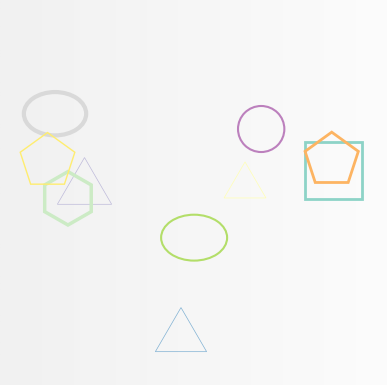[{"shape": "square", "thickness": 2, "radius": 0.37, "center": [0.861, 0.558]}, {"shape": "triangle", "thickness": 0.5, "radius": 0.31, "center": [0.632, 0.517]}, {"shape": "triangle", "thickness": 0.5, "radius": 0.4, "center": [0.218, 0.51]}, {"shape": "triangle", "thickness": 0.5, "radius": 0.38, "center": [0.467, 0.125]}, {"shape": "pentagon", "thickness": 2, "radius": 0.36, "center": [0.856, 0.584]}, {"shape": "oval", "thickness": 1.5, "radius": 0.43, "center": [0.501, 0.383]}, {"shape": "oval", "thickness": 3, "radius": 0.4, "center": [0.142, 0.705]}, {"shape": "circle", "thickness": 1.5, "radius": 0.3, "center": [0.674, 0.665]}, {"shape": "hexagon", "thickness": 2.5, "radius": 0.35, "center": [0.175, 0.485]}, {"shape": "pentagon", "thickness": 1, "radius": 0.37, "center": [0.123, 0.582]}]